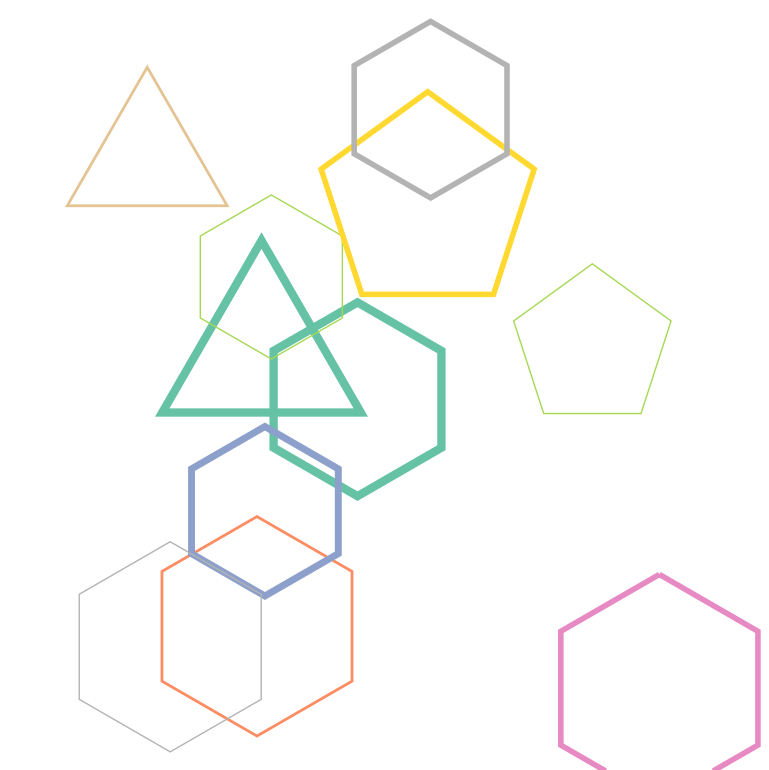[{"shape": "triangle", "thickness": 3, "radius": 0.74, "center": [0.34, 0.539]}, {"shape": "hexagon", "thickness": 3, "radius": 0.63, "center": [0.464, 0.481]}, {"shape": "hexagon", "thickness": 1, "radius": 0.71, "center": [0.334, 0.187]}, {"shape": "hexagon", "thickness": 2.5, "radius": 0.55, "center": [0.344, 0.336]}, {"shape": "hexagon", "thickness": 2, "radius": 0.74, "center": [0.856, 0.106]}, {"shape": "pentagon", "thickness": 0.5, "radius": 0.54, "center": [0.769, 0.55]}, {"shape": "hexagon", "thickness": 0.5, "radius": 0.53, "center": [0.352, 0.64]}, {"shape": "pentagon", "thickness": 2, "radius": 0.73, "center": [0.555, 0.735]}, {"shape": "triangle", "thickness": 1, "radius": 0.6, "center": [0.191, 0.793]}, {"shape": "hexagon", "thickness": 2, "radius": 0.57, "center": [0.559, 0.858]}, {"shape": "hexagon", "thickness": 0.5, "radius": 0.68, "center": [0.221, 0.16]}]